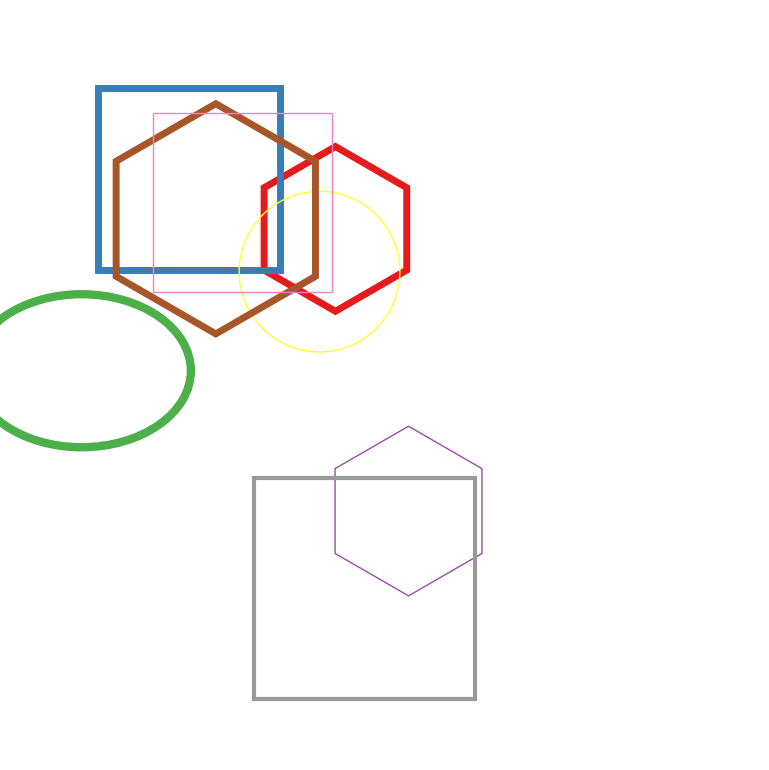[{"shape": "hexagon", "thickness": 2.5, "radius": 0.53, "center": [0.436, 0.703]}, {"shape": "square", "thickness": 2.5, "radius": 0.59, "center": [0.245, 0.767]}, {"shape": "oval", "thickness": 3, "radius": 0.71, "center": [0.106, 0.519]}, {"shape": "hexagon", "thickness": 0.5, "radius": 0.55, "center": [0.531, 0.336]}, {"shape": "circle", "thickness": 0.5, "radius": 0.52, "center": [0.415, 0.647]}, {"shape": "hexagon", "thickness": 2.5, "radius": 0.75, "center": [0.28, 0.716]}, {"shape": "square", "thickness": 0.5, "radius": 0.58, "center": [0.314, 0.737]}, {"shape": "square", "thickness": 1.5, "radius": 0.72, "center": [0.473, 0.236]}]